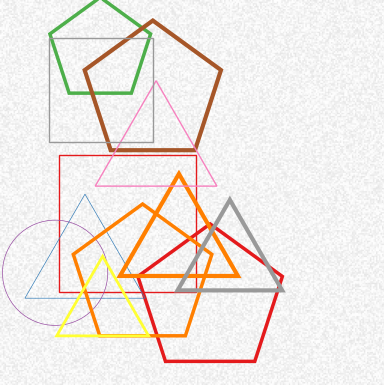[{"shape": "square", "thickness": 1, "radius": 0.89, "center": [0.331, 0.419]}, {"shape": "pentagon", "thickness": 2.5, "radius": 0.99, "center": [0.546, 0.221]}, {"shape": "triangle", "thickness": 0.5, "radius": 0.9, "center": [0.221, 0.316]}, {"shape": "pentagon", "thickness": 2.5, "radius": 0.69, "center": [0.26, 0.869]}, {"shape": "circle", "thickness": 0.5, "radius": 0.68, "center": [0.143, 0.291]}, {"shape": "pentagon", "thickness": 2.5, "radius": 0.95, "center": [0.37, 0.281]}, {"shape": "triangle", "thickness": 3, "radius": 0.88, "center": [0.465, 0.372]}, {"shape": "triangle", "thickness": 2, "radius": 0.69, "center": [0.267, 0.197]}, {"shape": "pentagon", "thickness": 3, "radius": 0.93, "center": [0.397, 0.76]}, {"shape": "triangle", "thickness": 1, "radius": 0.91, "center": [0.405, 0.608]}, {"shape": "triangle", "thickness": 3, "radius": 0.78, "center": [0.597, 0.324]}, {"shape": "square", "thickness": 1, "radius": 0.68, "center": [0.261, 0.766]}]